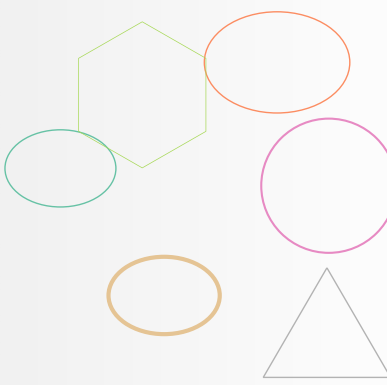[{"shape": "oval", "thickness": 1, "radius": 0.72, "center": [0.156, 0.563]}, {"shape": "oval", "thickness": 1, "radius": 0.94, "center": [0.715, 0.838]}, {"shape": "circle", "thickness": 1.5, "radius": 0.87, "center": [0.849, 0.518]}, {"shape": "hexagon", "thickness": 0.5, "radius": 0.95, "center": [0.367, 0.754]}, {"shape": "oval", "thickness": 3, "radius": 0.72, "center": [0.424, 0.233]}, {"shape": "triangle", "thickness": 1, "radius": 0.95, "center": [0.844, 0.115]}]